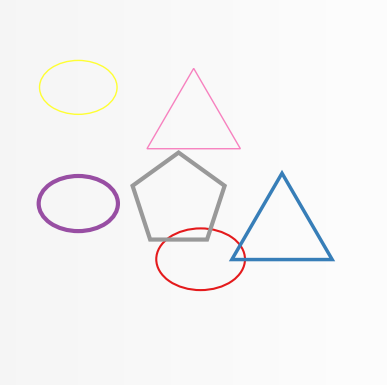[{"shape": "oval", "thickness": 1.5, "radius": 0.57, "center": [0.518, 0.327]}, {"shape": "triangle", "thickness": 2.5, "radius": 0.75, "center": [0.728, 0.401]}, {"shape": "oval", "thickness": 3, "radius": 0.51, "center": [0.202, 0.471]}, {"shape": "oval", "thickness": 1, "radius": 0.5, "center": [0.202, 0.773]}, {"shape": "triangle", "thickness": 1, "radius": 0.7, "center": [0.5, 0.683]}, {"shape": "pentagon", "thickness": 3, "radius": 0.62, "center": [0.461, 0.479]}]